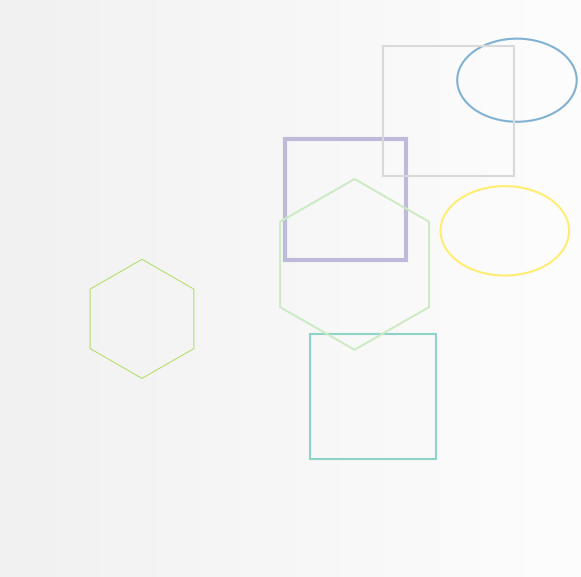[{"shape": "square", "thickness": 1, "radius": 0.54, "center": [0.642, 0.313]}, {"shape": "square", "thickness": 2, "radius": 0.52, "center": [0.594, 0.654]}, {"shape": "oval", "thickness": 1, "radius": 0.51, "center": [0.889, 0.86]}, {"shape": "hexagon", "thickness": 0.5, "radius": 0.52, "center": [0.244, 0.447]}, {"shape": "square", "thickness": 1, "radius": 0.57, "center": [0.772, 0.807]}, {"shape": "hexagon", "thickness": 1, "radius": 0.74, "center": [0.61, 0.541]}, {"shape": "oval", "thickness": 1, "radius": 0.55, "center": [0.868, 0.599]}]